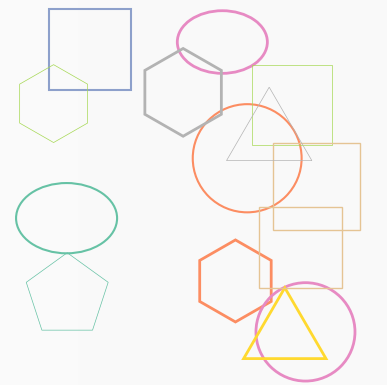[{"shape": "pentagon", "thickness": 0.5, "radius": 0.56, "center": [0.173, 0.232]}, {"shape": "oval", "thickness": 1.5, "radius": 0.65, "center": [0.172, 0.433]}, {"shape": "circle", "thickness": 1.5, "radius": 0.7, "center": [0.638, 0.589]}, {"shape": "hexagon", "thickness": 2, "radius": 0.53, "center": [0.608, 0.27]}, {"shape": "square", "thickness": 1.5, "radius": 0.53, "center": [0.232, 0.871]}, {"shape": "circle", "thickness": 2, "radius": 0.64, "center": [0.788, 0.138]}, {"shape": "oval", "thickness": 2, "radius": 0.58, "center": [0.574, 0.891]}, {"shape": "square", "thickness": 0.5, "radius": 0.52, "center": [0.753, 0.728]}, {"shape": "hexagon", "thickness": 0.5, "radius": 0.51, "center": [0.138, 0.731]}, {"shape": "triangle", "thickness": 2, "radius": 0.61, "center": [0.735, 0.13]}, {"shape": "square", "thickness": 1, "radius": 0.56, "center": [0.816, 0.515]}, {"shape": "square", "thickness": 1, "radius": 0.53, "center": [0.776, 0.357]}, {"shape": "hexagon", "thickness": 2, "radius": 0.57, "center": [0.473, 0.76]}, {"shape": "triangle", "thickness": 0.5, "radius": 0.64, "center": [0.695, 0.646]}]